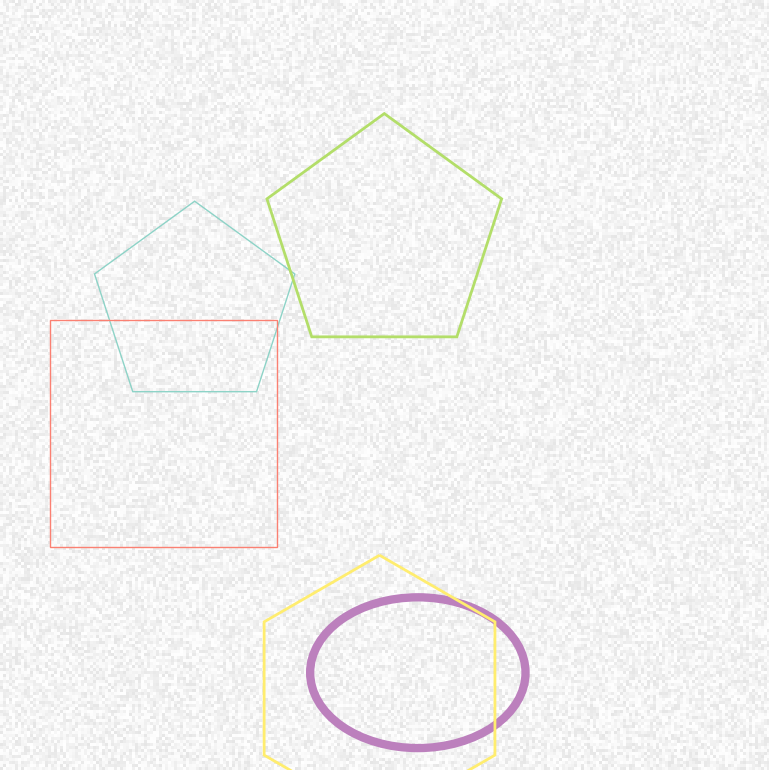[{"shape": "pentagon", "thickness": 0.5, "radius": 0.68, "center": [0.253, 0.602]}, {"shape": "square", "thickness": 0.5, "radius": 0.74, "center": [0.212, 0.437]}, {"shape": "pentagon", "thickness": 1, "radius": 0.8, "center": [0.499, 0.692]}, {"shape": "oval", "thickness": 3, "radius": 0.7, "center": [0.543, 0.126]}, {"shape": "hexagon", "thickness": 1, "radius": 0.87, "center": [0.493, 0.106]}]